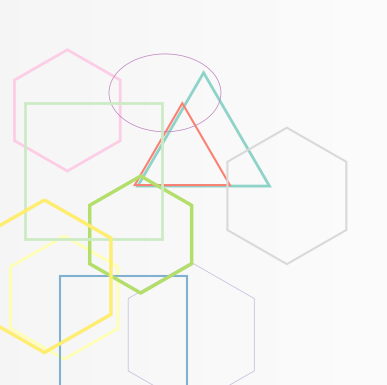[{"shape": "triangle", "thickness": 2, "radius": 0.98, "center": [0.525, 0.615]}, {"shape": "hexagon", "thickness": 2, "radius": 0.8, "center": [0.166, 0.227]}, {"shape": "hexagon", "thickness": 0.5, "radius": 0.94, "center": [0.494, 0.131]}, {"shape": "triangle", "thickness": 1.5, "radius": 0.71, "center": [0.47, 0.59]}, {"shape": "square", "thickness": 1.5, "radius": 0.82, "center": [0.319, 0.121]}, {"shape": "hexagon", "thickness": 2.5, "radius": 0.76, "center": [0.363, 0.391]}, {"shape": "hexagon", "thickness": 2, "radius": 0.79, "center": [0.174, 0.713]}, {"shape": "hexagon", "thickness": 1.5, "radius": 0.89, "center": [0.74, 0.491]}, {"shape": "oval", "thickness": 0.5, "radius": 0.72, "center": [0.426, 0.759]}, {"shape": "square", "thickness": 2, "radius": 0.88, "center": [0.241, 0.556]}, {"shape": "hexagon", "thickness": 2.5, "radius": 0.99, "center": [0.115, 0.282]}]